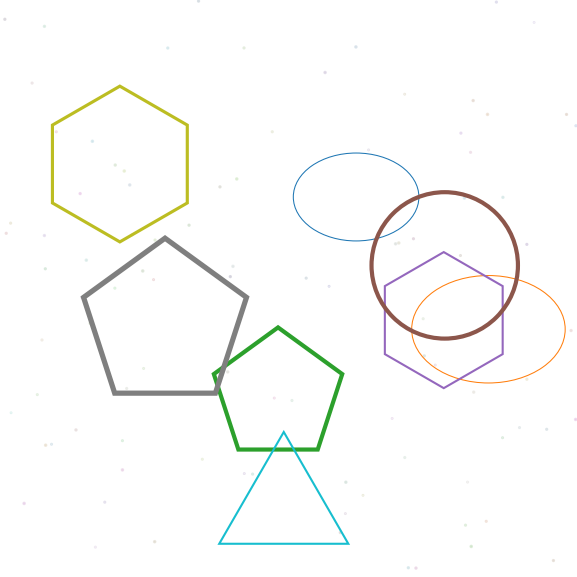[{"shape": "oval", "thickness": 0.5, "radius": 0.54, "center": [0.617, 0.658]}, {"shape": "oval", "thickness": 0.5, "radius": 0.66, "center": [0.846, 0.429]}, {"shape": "pentagon", "thickness": 2, "radius": 0.58, "center": [0.481, 0.315]}, {"shape": "hexagon", "thickness": 1, "radius": 0.59, "center": [0.768, 0.445]}, {"shape": "circle", "thickness": 2, "radius": 0.63, "center": [0.77, 0.54]}, {"shape": "pentagon", "thickness": 2.5, "radius": 0.74, "center": [0.286, 0.438]}, {"shape": "hexagon", "thickness": 1.5, "radius": 0.67, "center": [0.208, 0.715]}, {"shape": "triangle", "thickness": 1, "radius": 0.65, "center": [0.491, 0.122]}]